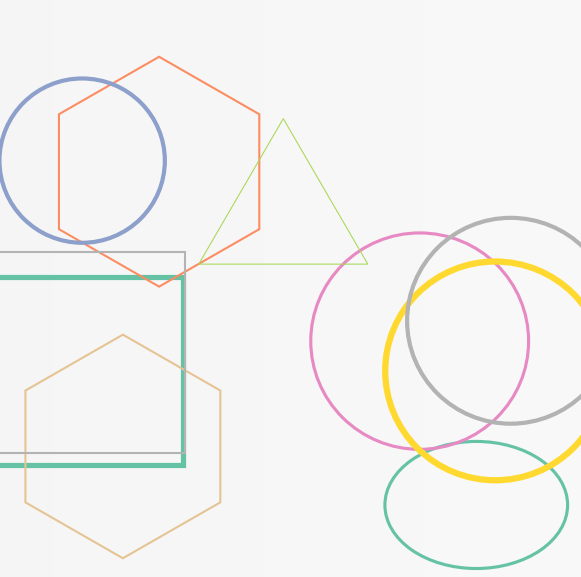[{"shape": "oval", "thickness": 1.5, "radius": 0.79, "center": [0.819, 0.125]}, {"shape": "square", "thickness": 2.5, "radius": 0.82, "center": [0.152, 0.357]}, {"shape": "hexagon", "thickness": 1, "radius": 1.0, "center": [0.274, 0.702]}, {"shape": "circle", "thickness": 2, "radius": 0.71, "center": [0.141, 0.721]}, {"shape": "circle", "thickness": 1.5, "radius": 0.94, "center": [0.722, 0.408]}, {"shape": "triangle", "thickness": 0.5, "radius": 0.84, "center": [0.487, 0.626]}, {"shape": "circle", "thickness": 3, "radius": 0.95, "center": [0.852, 0.357]}, {"shape": "hexagon", "thickness": 1, "radius": 0.97, "center": [0.211, 0.226]}, {"shape": "circle", "thickness": 2, "radius": 0.89, "center": [0.879, 0.444]}, {"shape": "square", "thickness": 1, "radius": 0.87, "center": [0.145, 0.389]}]